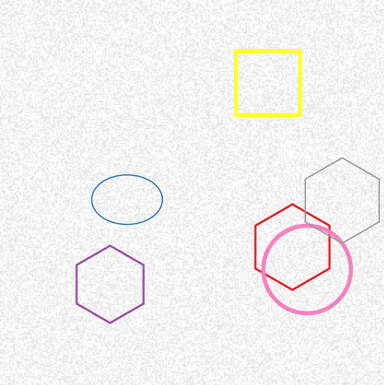[{"shape": "hexagon", "thickness": 1.5, "radius": 0.56, "center": [0.76, 0.358]}, {"shape": "oval", "thickness": 1, "radius": 0.46, "center": [0.33, 0.481]}, {"shape": "hexagon", "thickness": 1.5, "radius": 0.5, "center": [0.286, 0.261]}, {"shape": "square", "thickness": 3, "radius": 0.42, "center": [0.696, 0.785]}, {"shape": "circle", "thickness": 3, "radius": 0.57, "center": [0.798, 0.3]}, {"shape": "hexagon", "thickness": 1, "radius": 0.55, "center": [0.889, 0.479]}]